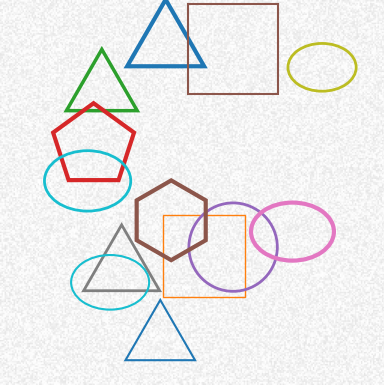[{"shape": "triangle", "thickness": 1.5, "radius": 0.52, "center": [0.416, 0.117]}, {"shape": "triangle", "thickness": 3, "radius": 0.58, "center": [0.43, 0.886]}, {"shape": "square", "thickness": 1, "radius": 0.53, "center": [0.531, 0.335]}, {"shape": "triangle", "thickness": 2.5, "radius": 0.53, "center": [0.264, 0.766]}, {"shape": "pentagon", "thickness": 3, "radius": 0.55, "center": [0.243, 0.622]}, {"shape": "circle", "thickness": 2, "radius": 0.57, "center": [0.605, 0.358]}, {"shape": "square", "thickness": 1.5, "radius": 0.58, "center": [0.604, 0.872]}, {"shape": "hexagon", "thickness": 3, "radius": 0.52, "center": [0.445, 0.428]}, {"shape": "oval", "thickness": 3, "radius": 0.54, "center": [0.76, 0.398]}, {"shape": "triangle", "thickness": 2, "radius": 0.57, "center": [0.316, 0.302]}, {"shape": "oval", "thickness": 2, "radius": 0.44, "center": [0.837, 0.825]}, {"shape": "oval", "thickness": 1.5, "radius": 0.51, "center": [0.286, 0.267]}, {"shape": "oval", "thickness": 2, "radius": 0.56, "center": [0.228, 0.53]}]